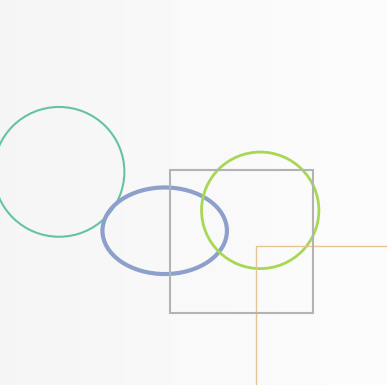[{"shape": "circle", "thickness": 1.5, "radius": 0.84, "center": [0.152, 0.554]}, {"shape": "oval", "thickness": 3, "radius": 0.8, "center": [0.425, 0.401]}, {"shape": "circle", "thickness": 2, "radius": 0.76, "center": [0.672, 0.454]}, {"shape": "square", "thickness": 1, "radius": 0.94, "center": [0.85, 0.174]}, {"shape": "square", "thickness": 1.5, "radius": 0.92, "center": [0.622, 0.373]}]